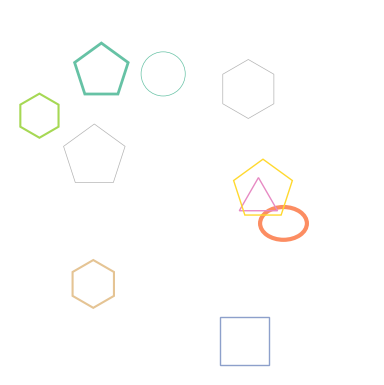[{"shape": "pentagon", "thickness": 2, "radius": 0.37, "center": [0.263, 0.815]}, {"shape": "circle", "thickness": 0.5, "radius": 0.29, "center": [0.424, 0.808]}, {"shape": "oval", "thickness": 3, "radius": 0.3, "center": [0.736, 0.42]}, {"shape": "square", "thickness": 1, "radius": 0.32, "center": [0.635, 0.115]}, {"shape": "triangle", "thickness": 1, "radius": 0.29, "center": [0.671, 0.481]}, {"shape": "hexagon", "thickness": 1.5, "radius": 0.29, "center": [0.102, 0.699]}, {"shape": "pentagon", "thickness": 1, "radius": 0.4, "center": [0.683, 0.506]}, {"shape": "hexagon", "thickness": 1.5, "radius": 0.31, "center": [0.242, 0.262]}, {"shape": "hexagon", "thickness": 0.5, "radius": 0.38, "center": [0.645, 0.769]}, {"shape": "pentagon", "thickness": 0.5, "radius": 0.42, "center": [0.245, 0.594]}]